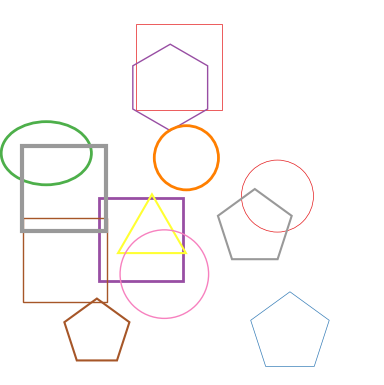[{"shape": "square", "thickness": 0.5, "radius": 0.56, "center": [0.465, 0.826]}, {"shape": "circle", "thickness": 0.5, "radius": 0.47, "center": [0.721, 0.491]}, {"shape": "pentagon", "thickness": 0.5, "radius": 0.54, "center": [0.753, 0.135]}, {"shape": "oval", "thickness": 2, "radius": 0.59, "center": [0.12, 0.602]}, {"shape": "square", "thickness": 2, "radius": 0.54, "center": [0.365, 0.378]}, {"shape": "hexagon", "thickness": 1, "radius": 0.56, "center": [0.442, 0.773]}, {"shape": "circle", "thickness": 2, "radius": 0.42, "center": [0.484, 0.59]}, {"shape": "triangle", "thickness": 1.5, "radius": 0.51, "center": [0.395, 0.394]}, {"shape": "square", "thickness": 1, "radius": 0.55, "center": [0.169, 0.325]}, {"shape": "pentagon", "thickness": 1.5, "radius": 0.44, "center": [0.252, 0.136]}, {"shape": "circle", "thickness": 1, "radius": 0.57, "center": [0.427, 0.288]}, {"shape": "square", "thickness": 3, "radius": 0.55, "center": [0.166, 0.511]}, {"shape": "pentagon", "thickness": 1.5, "radius": 0.5, "center": [0.662, 0.408]}]